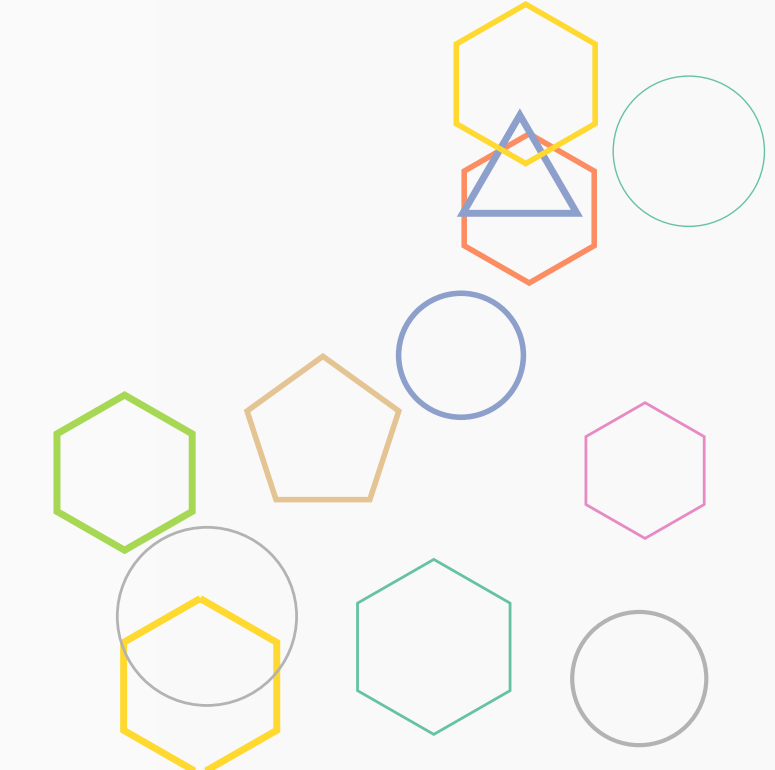[{"shape": "circle", "thickness": 0.5, "radius": 0.49, "center": [0.889, 0.804]}, {"shape": "hexagon", "thickness": 1, "radius": 0.57, "center": [0.56, 0.16]}, {"shape": "hexagon", "thickness": 2, "radius": 0.48, "center": [0.683, 0.729]}, {"shape": "triangle", "thickness": 2.5, "radius": 0.42, "center": [0.671, 0.765]}, {"shape": "circle", "thickness": 2, "radius": 0.4, "center": [0.595, 0.539]}, {"shape": "hexagon", "thickness": 1, "radius": 0.44, "center": [0.832, 0.389]}, {"shape": "hexagon", "thickness": 2.5, "radius": 0.5, "center": [0.161, 0.386]}, {"shape": "hexagon", "thickness": 2, "radius": 0.52, "center": [0.678, 0.891]}, {"shape": "hexagon", "thickness": 2.5, "radius": 0.57, "center": [0.258, 0.109]}, {"shape": "pentagon", "thickness": 2, "radius": 0.51, "center": [0.417, 0.434]}, {"shape": "circle", "thickness": 1, "radius": 0.58, "center": [0.267, 0.199]}, {"shape": "circle", "thickness": 1.5, "radius": 0.43, "center": [0.825, 0.119]}]